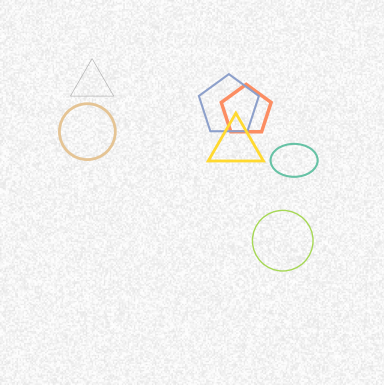[{"shape": "oval", "thickness": 1.5, "radius": 0.31, "center": [0.764, 0.584]}, {"shape": "pentagon", "thickness": 2.5, "radius": 0.34, "center": [0.64, 0.713]}, {"shape": "pentagon", "thickness": 1.5, "radius": 0.41, "center": [0.595, 0.725]}, {"shape": "circle", "thickness": 1, "radius": 0.39, "center": [0.734, 0.375]}, {"shape": "triangle", "thickness": 2, "radius": 0.41, "center": [0.613, 0.623]}, {"shape": "circle", "thickness": 2, "radius": 0.36, "center": [0.227, 0.658]}, {"shape": "triangle", "thickness": 0.5, "radius": 0.32, "center": [0.239, 0.783]}]